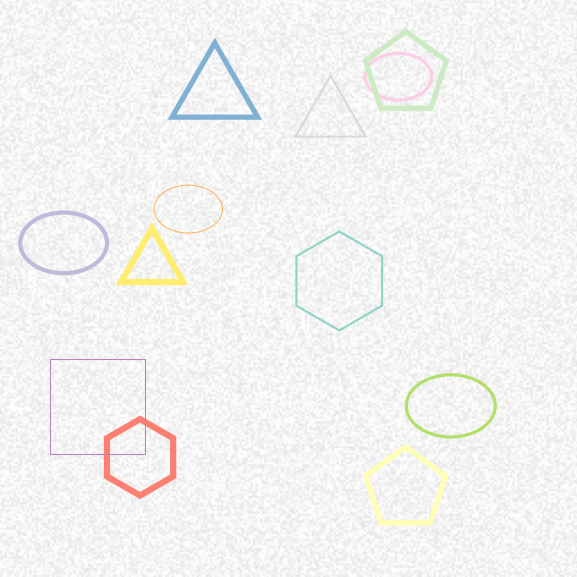[{"shape": "hexagon", "thickness": 1, "radius": 0.43, "center": [0.587, 0.513]}, {"shape": "pentagon", "thickness": 2.5, "radius": 0.36, "center": [0.702, 0.153]}, {"shape": "oval", "thickness": 2, "radius": 0.38, "center": [0.11, 0.578]}, {"shape": "hexagon", "thickness": 3, "radius": 0.33, "center": [0.243, 0.207]}, {"shape": "triangle", "thickness": 2.5, "radius": 0.43, "center": [0.372, 0.839]}, {"shape": "oval", "thickness": 0.5, "radius": 0.3, "center": [0.326, 0.637]}, {"shape": "oval", "thickness": 1.5, "radius": 0.39, "center": [0.781, 0.296]}, {"shape": "oval", "thickness": 1.5, "radius": 0.29, "center": [0.69, 0.867]}, {"shape": "triangle", "thickness": 1, "radius": 0.35, "center": [0.572, 0.798]}, {"shape": "square", "thickness": 0.5, "radius": 0.41, "center": [0.168, 0.296]}, {"shape": "pentagon", "thickness": 2.5, "radius": 0.37, "center": [0.703, 0.871]}, {"shape": "triangle", "thickness": 3, "radius": 0.31, "center": [0.263, 0.542]}]